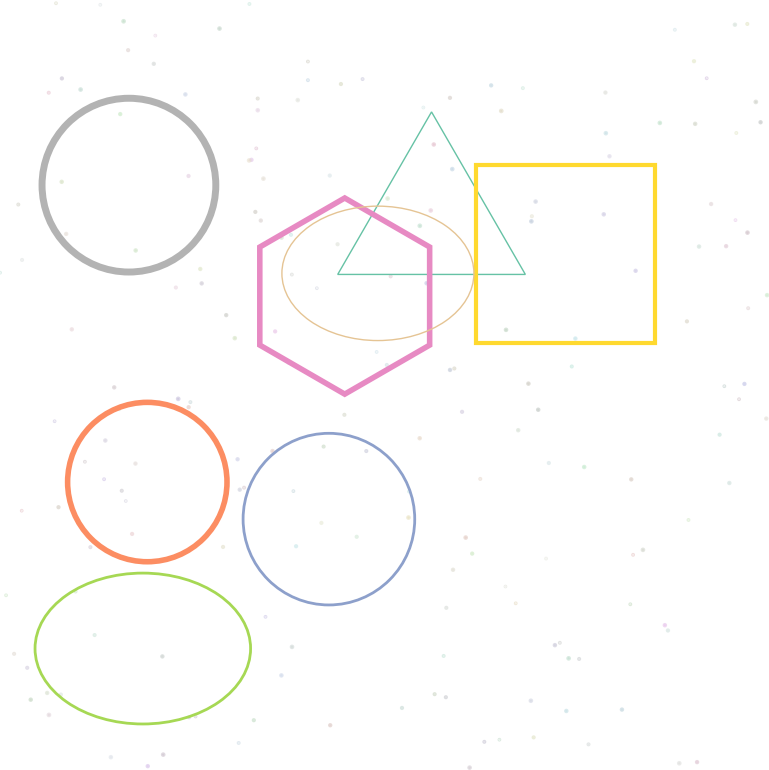[{"shape": "triangle", "thickness": 0.5, "radius": 0.7, "center": [0.56, 0.714]}, {"shape": "circle", "thickness": 2, "radius": 0.52, "center": [0.191, 0.374]}, {"shape": "circle", "thickness": 1, "radius": 0.56, "center": [0.427, 0.326]}, {"shape": "hexagon", "thickness": 2, "radius": 0.64, "center": [0.448, 0.615]}, {"shape": "oval", "thickness": 1, "radius": 0.7, "center": [0.185, 0.158]}, {"shape": "square", "thickness": 1.5, "radius": 0.58, "center": [0.735, 0.67]}, {"shape": "oval", "thickness": 0.5, "radius": 0.62, "center": [0.491, 0.645]}, {"shape": "circle", "thickness": 2.5, "radius": 0.56, "center": [0.167, 0.76]}]